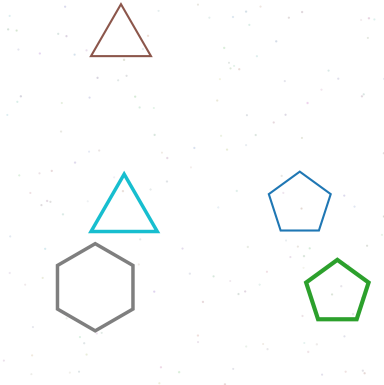[{"shape": "pentagon", "thickness": 1.5, "radius": 0.42, "center": [0.779, 0.47]}, {"shape": "pentagon", "thickness": 3, "radius": 0.43, "center": [0.876, 0.24]}, {"shape": "triangle", "thickness": 1.5, "radius": 0.45, "center": [0.314, 0.899]}, {"shape": "hexagon", "thickness": 2.5, "radius": 0.57, "center": [0.247, 0.254]}, {"shape": "triangle", "thickness": 2.5, "radius": 0.5, "center": [0.323, 0.448]}]